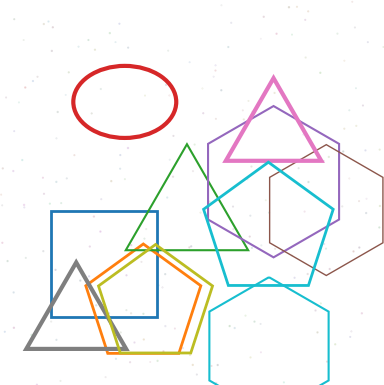[{"shape": "square", "thickness": 2, "radius": 0.69, "center": [0.269, 0.315]}, {"shape": "pentagon", "thickness": 2, "radius": 0.79, "center": [0.372, 0.209]}, {"shape": "triangle", "thickness": 1.5, "radius": 0.92, "center": [0.486, 0.442]}, {"shape": "oval", "thickness": 3, "radius": 0.67, "center": [0.324, 0.735]}, {"shape": "hexagon", "thickness": 1.5, "radius": 0.98, "center": [0.711, 0.528]}, {"shape": "hexagon", "thickness": 1, "radius": 0.85, "center": [0.847, 0.454]}, {"shape": "triangle", "thickness": 3, "radius": 0.72, "center": [0.711, 0.654]}, {"shape": "triangle", "thickness": 3, "radius": 0.75, "center": [0.198, 0.169]}, {"shape": "pentagon", "thickness": 2, "radius": 0.78, "center": [0.404, 0.209]}, {"shape": "hexagon", "thickness": 1.5, "radius": 0.89, "center": [0.699, 0.101]}, {"shape": "pentagon", "thickness": 2, "radius": 0.88, "center": [0.697, 0.402]}]